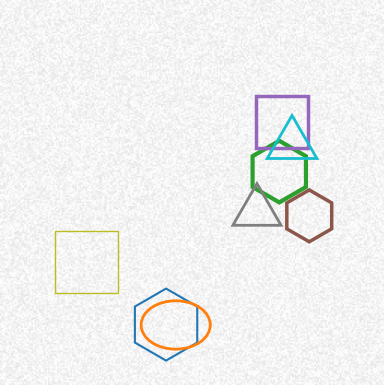[{"shape": "hexagon", "thickness": 1.5, "radius": 0.47, "center": [0.431, 0.157]}, {"shape": "oval", "thickness": 2, "radius": 0.45, "center": [0.456, 0.156]}, {"shape": "hexagon", "thickness": 3, "radius": 0.4, "center": [0.725, 0.554]}, {"shape": "square", "thickness": 2.5, "radius": 0.34, "center": [0.732, 0.682]}, {"shape": "hexagon", "thickness": 2.5, "radius": 0.34, "center": [0.803, 0.439]}, {"shape": "triangle", "thickness": 2, "radius": 0.36, "center": [0.667, 0.451]}, {"shape": "square", "thickness": 1, "radius": 0.41, "center": [0.224, 0.319]}, {"shape": "triangle", "thickness": 2, "radius": 0.37, "center": [0.759, 0.626]}]